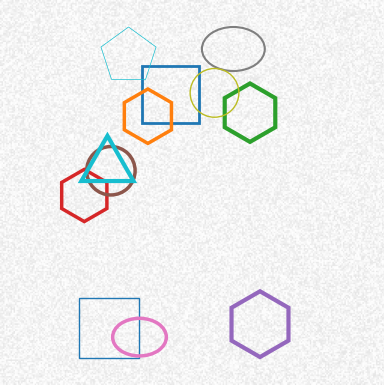[{"shape": "square", "thickness": 1, "radius": 0.39, "center": [0.282, 0.148]}, {"shape": "square", "thickness": 2, "radius": 0.37, "center": [0.444, 0.755]}, {"shape": "hexagon", "thickness": 2.5, "radius": 0.35, "center": [0.384, 0.698]}, {"shape": "hexagon", "thickness": 3, "radius": 0.38, "center": [0.649, 0.707]}, {"shape": "hexagon", "thickness": 2.5, "radius": 0.34, "center": [0.219, 0.492]}, {"shape": "hexagon", "thickness": 3, "radius": 0.43, "center": [0.675, 0.158]}, {"shape": "circle", "thickness": 2.5, "radius": 0.31, "center": [0.288, 0.557]}, {"shape": "oval", "thickness": 2.5, "radius": 0.35, "center": [0.362, 0.124]}, {"shape": "oval", "thickness": 1.5, "radius": 0.41, "center": [0.606, 0.873]}, {"shape": "circle", "thickness": 1, "radius": 0.32, "center": [0.557, 0.759]}, {"shape": "pentagon", "thickness": 0.5, "radius": 0.38, "center": [0.334, 0.855]}, {"shape": "triangle", "thickness": 3, "radius": 0.39, "center": [0.279, 0.569]}]